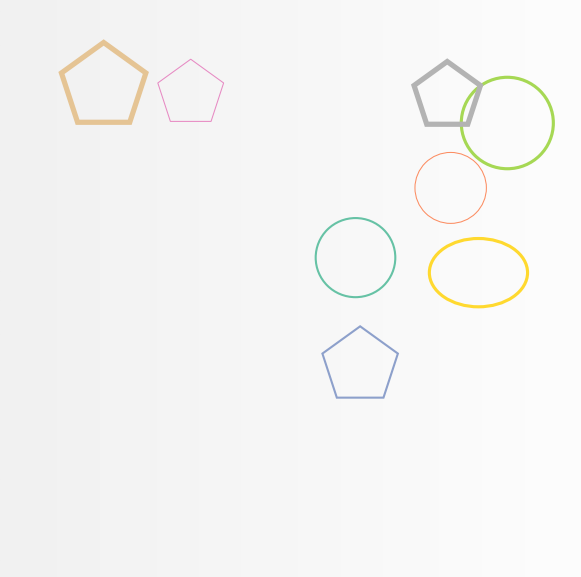[{"shape": "circle", "thickness": 1, "radius": 0.34, "center": [0.612, 0.553]}, {"shape": "circle", "thickness": 0.5, "radius": 0.31, "center": [0.775, 0.674]}, {"shape": "pentagon", "thickness": 1, "radius": 0.34, "center": [0.62, 0.366]}, {"shape": "pentagon", "thickness": 0.5, "radius": 0.3, "center": [0.328, 0.837]}, {"shape": "circle", "thickness": 1.5, "radius": 0.4, "center": [0.873, 0.786]}, {"shape": "oval", "thickness": 1.5, "radius": 0.42, "center": [0.823, 0.527]}, {"shape": "pentagon", "thickness": 2.5, "radius": 0.38, "center": [0.178, 0.849]}, {"shape": "pentagon", "thickness": 2.5, "radius": 0.3, "center": [0.769, 0.833]}]